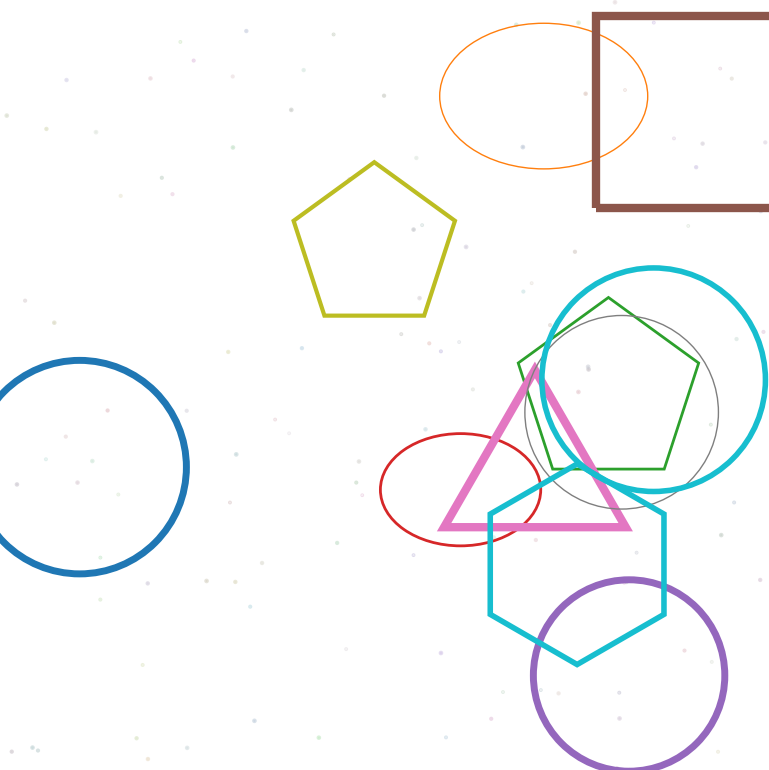[{"shape": "circle", "thickness": 2.5, "radius": 0.69, "center": [0.103, 0.393]}, {"shape": "oval", "thickness": 0.5, "radius": 0.68, "center": [0.706, 0.875]}, {"shape": "pentagon", "thickness": 1, "radius": 0.62, "center": [0.79, 0.49]}, {"shape": "oval", "thickness": 1, "radius": 0.52, "center": [0.598, 0.364]}, {"shape": "circle", "thickness": 2.5, "radius": 0.62, "center": [0.817, 0.123]}, {"shape": "square", "thickness": 3, "radius": 0.62, "center": [0.899, 0.854]}, {"shape": "triangle", "thickness": 3, "radius": 0.68, "center": [0.695, 0.383]}, {"shape": "circle", "thickness": 0.5, "radius": 0.63, "center": [0.807, 0.465]}, {"shape": "pentagon", "thickness": 1.5, "radius": 0.55, "center": [0.486, 0.679]}, {"shape": "hexagon", "thickness": 2, "radius": 0.65, "center": [0.749, 0.267]}, {"shape": "circle", "thickness": 2, "radius": 0.73, "center": [0.849, 0.507]}]